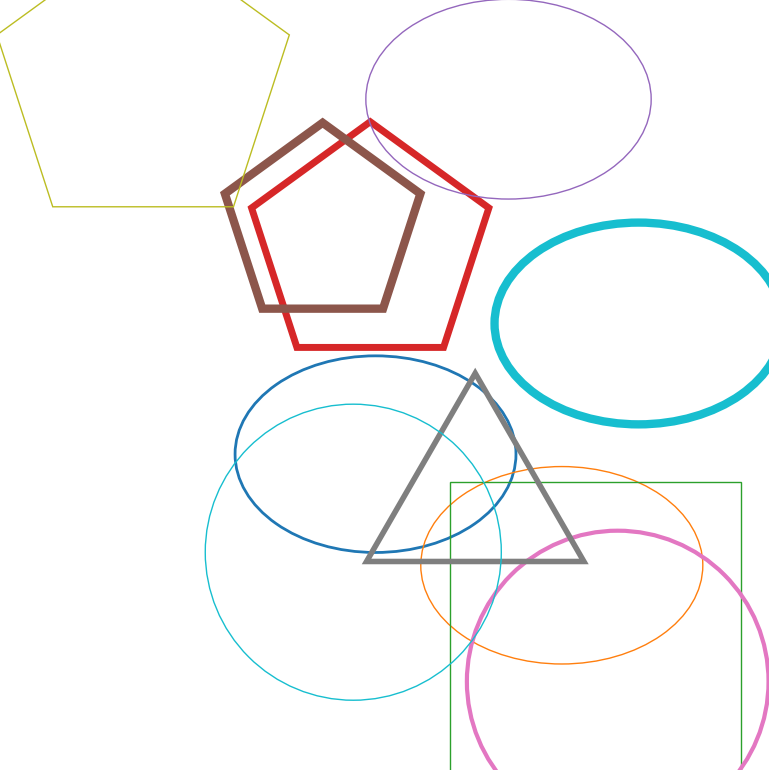[{"shape": "oval", "thickness": 1, "radius": 0.91, "center": [0.488, 0.41]}, {"shape": "oval", "thickness": 0.5, "radius": 0.92, "center": [0.73, 0.266]}, {"shape": "square", "thickness": 0.5, "radius": 0.94, "center": [0.774, 0.185]}, {"shape": "pentagon", "thickness": 2.5, "radius": 0.81, "center": [0.481, 0.68]}, {"shape": "oval", "thickness": 0.5, "radius": 0.93, "center": [0.66, 0.871]}, {"shape": "pentagon", "thickness": 3, "radius": 0.67, "center": [0.419, 0.707]}, {"shape": "circle", "thickness": 1.5, "radius": 0.98, "center": [0.802, 0.115]}, {"shape": "triangle", "thickness": 2, "radius": 0.81, "center": [0.617, 0.352]}, {"shape": "pentagon", "thickness": 0.5, "radius": 1.0, "center": [0.186, 0.893]}, {"shape": "circle", "thickness": 0.5, "radius": 0.96, "center": [0.459, 0.283]}, {"shape": "oval", "thickness": 3, "radius": 0.94, "center": [0.829, 0.58]}]